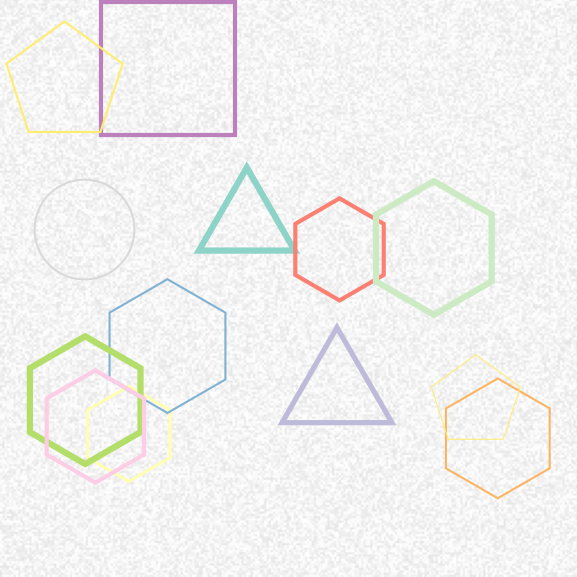[{"shape": "triangle", "thickness": 3, "radius": 0.48, "center": [0.427, 0.613]}, {"shape": "hexagon", "thickness": 1.5, "radius": 0.41, "center": [0.223, 0.248]}, {"shape": "triangle", "thickness": 2.5, "radius": 0.55, "center": [0.584, 0.322]}, {"shape": "hexagon", "thickness": 2, "radius": 0.44, "center": [0.588, 0.567]}, {"shape": "hexagon", "thickness": 1, "radius": 0.58, "center": [0.29, 0.4]}, {"shape": "hexagon", "thickness": 1, "radius": 0.52, "center": [0.862, 0.24]}, {"shape": "hexagon", "thickness": 3, "radius": 0.55, "center": [0.148, 0.306]}, {"shape": "hexagon", "thickness": 2, "radius": 0.49, "center": [0.165, 0.261]}, {"shape": "circle", "thickness": 1, "radius": 0.43, "center": [0.146, 0.602]}, {"shape": "square", "thickness": 2, "radius": 0.58, "center": [0.291, 0.88]}, {"shape": "hexagon", "thickness": 3, "radius": 0.58, "center": [0.751, 0.57]}, {"shape": "pentagon", "thickness": 1, "radius": 0.53, "center": [0.112, 0.856]}, {"shape": "pentagon", "thickness": 0.5, "radius": 0.4, "center": [0.824, 0.304]}]